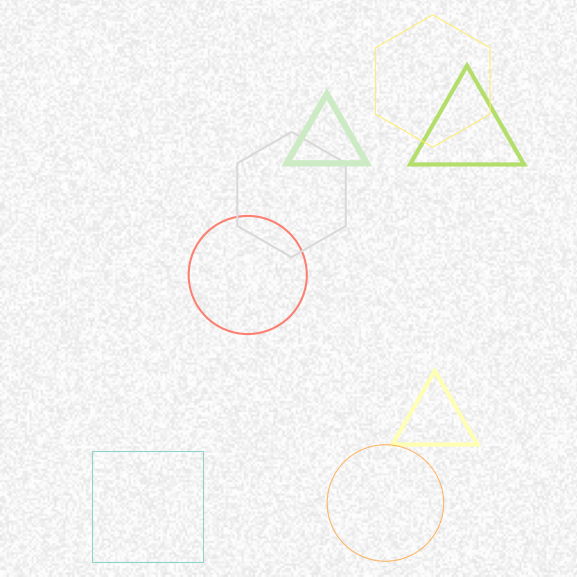[{"shape": "square", "thickness": 0.5, "radius": 0.48, "center": [0.255, 0.122]}, {"shape": "triangle", "thickness": 2, "radius": 0.43, "center": [0.753, 0.272]}, {"shape": "circle", "thickness": 1, "radius": 0.51, "center": [0.429, 0.523]}, {"shape": "circle", "thickness": 0.5, "radius": 0.5, "center": [0.667, 0.128]}, {"shape": "triangle", "thickness": 2, "radius": 0.57, "center": [0.809, 0.771]}, {"shape": "hexagon", "thickness": 1, "radius": 0.54, "center": [0.505, 0.662]}, {"shape": "triangle", "thickness": 3, "radius": 0.4, "center": [0.566, 0.756]}, {"shape": "hexagon", "thickness": 0.5, "radius": 0.57, "center": [0.749, 0.859]}]